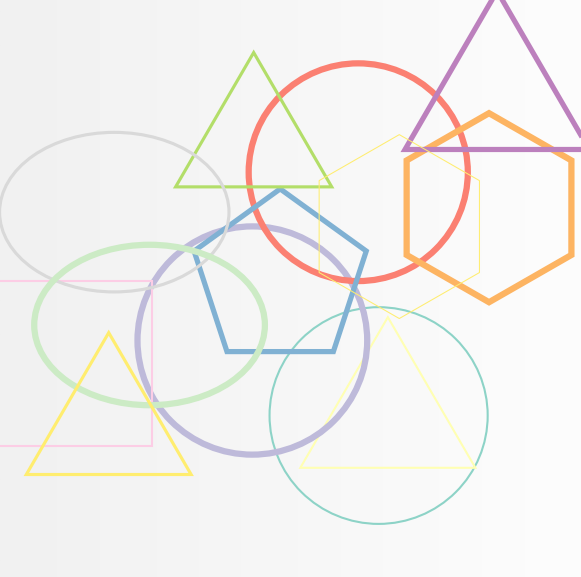[{"shape": "circle", "thickness": 1, "radius": 0.94, "center": [0.651, 0.28]}, {"shape": "triangle", "thickness": 1, "radius": 0.87, "center": [0.667, 0.276]}, {"shape": "circle", "thickness": 3, "radius": 0.99, "center": [0.434, 0.41]}, {"shape": "circle", "thickness": 3, "radius": 0.94, "center": [0.616, 0.701]}, {"shape": "pentagon", "thickness": 2.5, "radius": 0.78, "center": [0.482, 0.516]}, {"shape": "hexagon", "thickness": 3, "radius": 0.82, "center": [0.841, 0.639]}, {"shape": "triangle", "thickness": 1.5, "radius": 0.78, "center": [0.436, 0.753]}, {"shape": "square", "thickness": 1, "radius": 0.71, "center": [0.118, 0.369]}, {"shape": "oval", "thickness": 1.5, "radius": 0.99, "center": [0.197, 0.632]}, {"shape": "triangle", "thickness": 2.5, "radius": 0.91, "center": [0.855, 0.832]}, {"shape": "oval", "thickness": 3, "radius": 0.99, "center": [0.257, 0.436]}, {"shape": "triangle", "thickness": 1.5, "radius": 0.82, "center": [0.187, 0.259]}, {"shape": "hexagon", "thickness": 0.5, "radius": 0.8, "center": [0.687, 0.607]}]